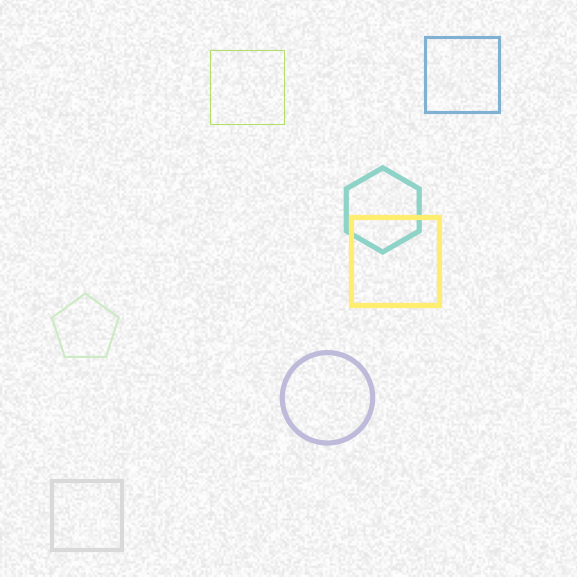[{"shape": "hexagon", "thickness": 2.5, "radius": 0.36, "center": [0.663, 0.636]}, {"shape": "circle", "thickness": 2.5, "radius": 0.39, "center": [0.567, 0.31]}, {"shape": "square", "thickness": 1.5, "radius": 0.32, "center": [0.8, 0.87]}, {"shape": "square", "thickness": 0.5, "radius": 0.32, "center": [0.428, 0.849]}, {"shape": "square", "thickness": 2, "radius": 0.3, "center": [0.151, 0.107]}, {"shape": "pentagon", "thickness": 1, "radius": 0.3, "center": [0.148, 0.43]}, {"shape": "square", "thickness": 2.5, "radius": 0.38, "center": [0.684, 0.547]}]